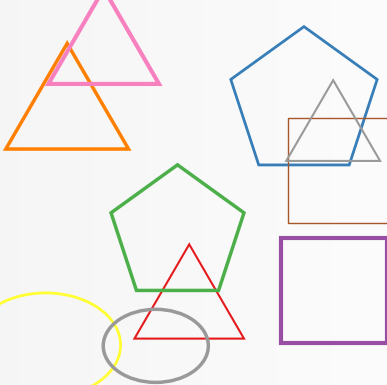[{"shape": "triangle", "thickness": 1.5, "radius": 0.82, "center": [0.488, 0.202]}, {"shape": "pentagon", "thickness": 2, "radius": 0.99, "center": [0.784, 0.732]}, {"shape": "pentagon", "thickness": 2.5, "radius": 0.9, "center": [0.458, 0.391]}, {"shape": "square", "thickness": 3, "radius": 0.68, "center": [0.862, 0.246]}, {"shape": "triangle", "thickness": 2.5, "radius": 0.91, "center": [0.173, 0.704]}, {"shape": "oval", "thickness": 2, "radius": 0.97, "center": [0.118, 0.104]}, {"shape": "square", "thickness": 1, "radius": 0.69, "center": [0.88, 0.557]}, {"shape": "triangle", "thickness": 3, "radius": 0.82, "center": [0.268, 0.864]}, {"shape": "oval", "thickness": 2.5, "radius": 0.68, "center": [0.402, 0.102]}, {"shape": "triangle", "thickness": 1.5, "radius": 0.7, "center": [0.86, 0.652]}]